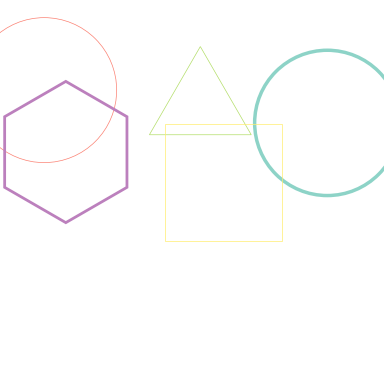[{"shape": "circle", "thickness": 2.5, "radius": 0.94, "center": [0.85, 0.681]}, {"shape": "circle", "thickness": 0.5, "radius": 0.94, "center": [0.115, 0.766]}, {"shape": "triangle", "thickness": 0.5, "radius": 0.76, "center": [0.52, 0.726]}, {"shape": "hexagon", "thickness": 2, "radius": 0.92, "center": [0.171, 0.605]}, {"shape": "square", "thickness": 0.5, "radius": 0.76, "center": [0.581, 0.525]}]